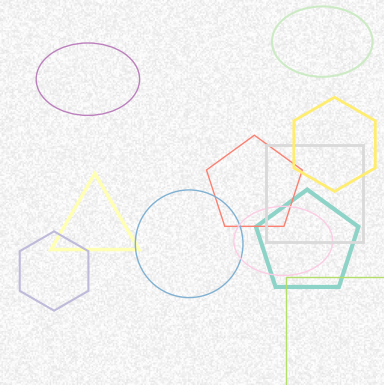[{"shape": "pentagon", "thickness": 3, "radius": 0.7, "center": [0.798, 0.368]}, {"shape": "triangle", "thickness": 2.5, "radius": 0.66, "center": [0.247, 0.418]}, {"shape": "hexagon", "thickness": 1.5, "radius": 0.51, "center": [0.14, 0.296]}, {"shape": "pentagon", "thickness": 1, "radius": 0.65, "center": [0.661, 0.518]}, {"shape": "circle", "thickness": 1, "radius": 0.7, "center": [0.491, 0.367]}, {"shape": "square", "thickness": 1, "radius": 0.71, "center": [0.886, 0.139]}, {"shape": "oval", "thickness": 1, "radius": 0.64, "center": [0.736, 0.374]}, {"shape": "square", "thickness": 2, "radius": 0.63, "center": [0.818, 0.497]}, {"shape": "oval", "thickness": 1, "radius": 0.67, "center": [0.228, 0.794]}, {"shape": "oval", "thickness": 1.5, "radius": 0.65, "center": [0.837, 0.892]}, {"shape": "hexagon", "thickness": 2, "radius": 0.61, "center": [0.869, 0.625]}]